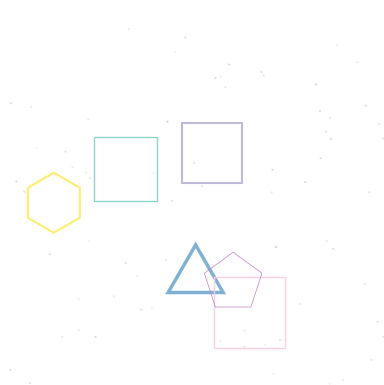[{"shape": "square", "thickness": 1, "radius": 0.41, "center": [0.326, 0.561]}, {"shape": "square", "thickness": 1.5, "radius": 0.39, "center": [0.551, 0.603]}, {"shape": "triangle", "thickness": 2.5, "radius": 0.41, "center": [0.508, 0.281]}, {"shape": "square", "thickness": 1, "radius": 0.46, "center": [0.647, 0.188]}, {"shape": "pentagon", "thickness": 0.5, "radius": 0.39, "center": [0.606, 0.266]}, {"shape": "hexagon", "thickness": 1.5, "radius": 0.39, "center": [0.14, 0.473]}]